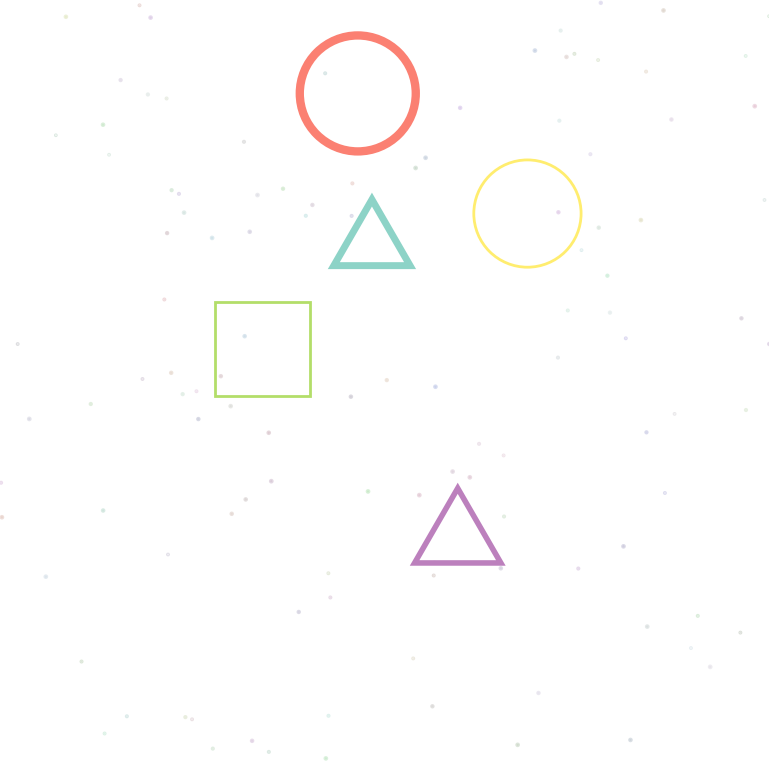[{"shape": "triangle", "thickness": 2.5, "radius": 0.29, "center": [0.483, 0.684]}, {"shape": "circle", "thickness": 3, "radius": 0.38, "center": [0.465, 0.879]}, {"shape": "square", "thickness": 1, "radius": 0.31, "center": [0.341, 0.547]}, {"shape": "triangle", "thickness": 2, "radius": 0.32, "center": [0.594, 0.301]}, {"shape": "circle", "thickness": 1, "radius": 0.35, "center": [0.685, 0.723]}]